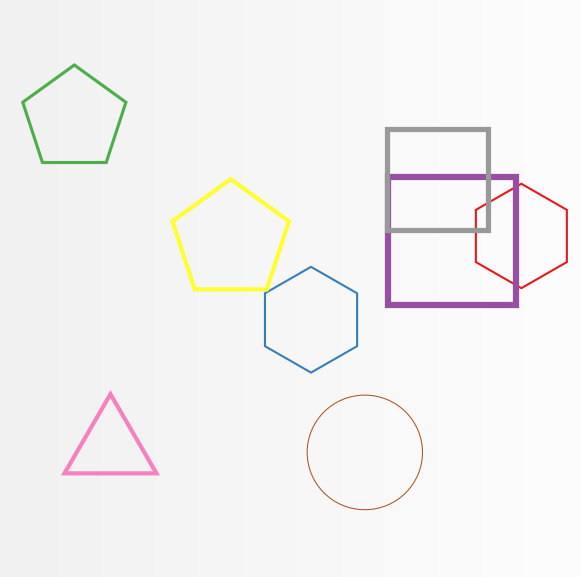[{"shape": "hexagon", "thickness": 1, "radius": 0.45, "center": [0.897, 0.591]}, {"shape": "hexagon", "thickness": 1, "radius": 0.46, "center": [0.535, 0.446]}, {"shape": "pentagon", "thickness": 1.5, "radius": 0.47, "center": [0.128, 0.793]}, {"shape": "square", "thickness": 3, "radius": 0.55, "center": [0.778, 0.582]}, {"shape": "pentagon", "thickness": 2, "radius": 0.53, "center": [0.397, 0.583]}, {"shape": "circle", "thickness": 0.5, "radius": 0.5, "center": [0.628, 0.216]}, {"shape": "triangle", "thickness": 2, "radius": 0.46, "center": [0.19, 0.225]}, {"shape": "square", "thickness": 2.5, "radius": 0.44, "center": [0.753, 0.689]}]